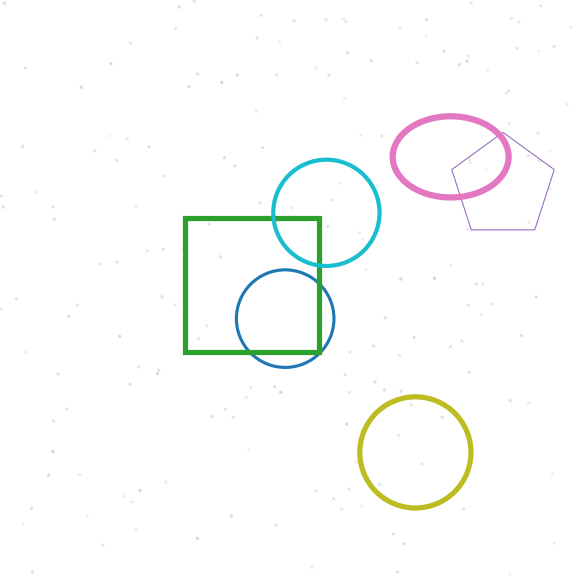[{"shape": "circle", "thickness": 1.5, "radius": 0.42, "center": [0.494, 0.447]}, {"shape": "square", "thickness": 2.5, "radius": 0.58, "center": [0.436, 0.506]}, {"shape": "pentagon", "thickness": 0.5, "radius": 0.47, "center": [0.871, 0.677]}, {"shape": "oval", "thickness": 3, "radius": 0.5, "center": [0.78, 0.728]}, {"shape": "circle", "thickness": 2.5, "radius": 0.48, "center": [0.719, 0.216]}, {"shape": "circle", "thickness": 2, "radius": 0.46, "center": [0.565, 0.631]}]